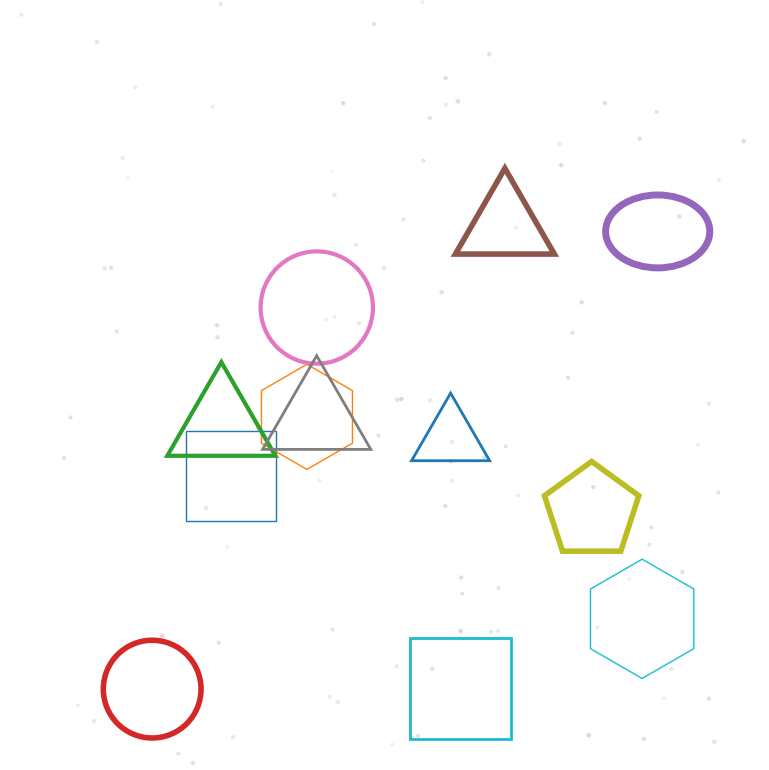[{"shape": "triangle", "thickness": 1, "radius": 0.29, "center": [0.585, 0.431]}, {"shape": "square", "thickness": 0.5, "radius": 0.29, "center": [0.3, 0.382]}, {"shape": "hexagon", "thickness": 0.5, "radius": 0.34, "center": [0.399, 0.459]}, {"shape": "triangle", "thickness": 1.5, "radius": 0.41, "center": [0.287, 0.449]}, {"shape": "circle", "thickness": 2, "radius": 0.32, "center": [0.198, 0.105]}, {"shape": "oval", "thickness": 2.5, "radius": 0.34, "center": [0.854, 0.699]}, {"shape": "triangle", "thickness": 2, "radius": 0.37, "center": [0.656, 0.707]}, {"shape": "circle", "thickness": 1.5, "radius": 0.36, "center": [0.411, 0.601]}, {"shape": "triangle", "thickness": 1, "radius": 0.41, "center": [0.411, 0.457]}, {"shape": "pentagon", "thickness": 2, "radius": 0.32, "center": [0.768, 0.336]}, {"shape": "square", "thickness": 1, "radius": 0.33, "center": [0.598, 0.106]}, {"shape": "hexagon", "thickness": 0.5, "radius": 0.39, "center": [0.834, 0.196]}]